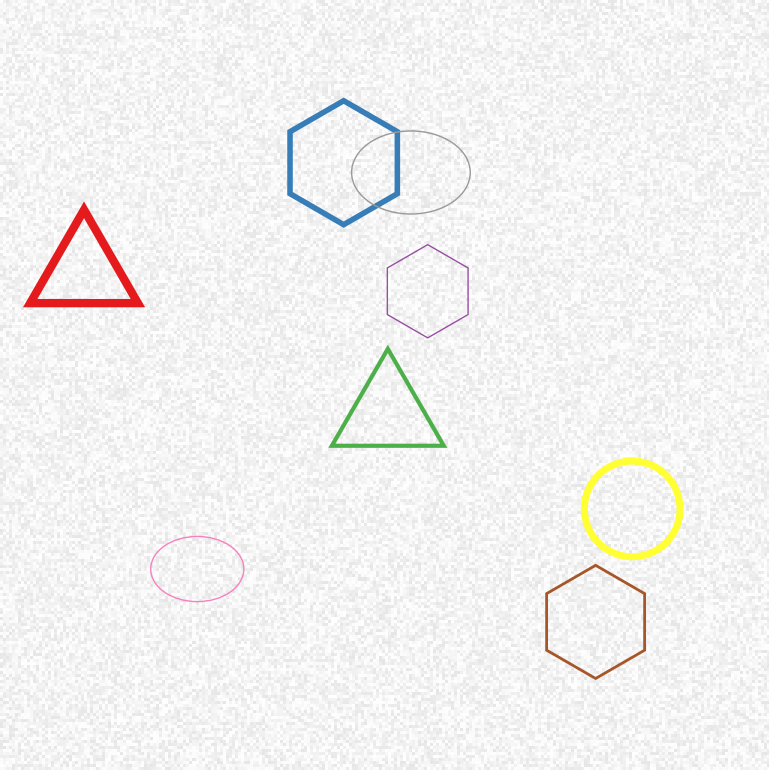[{"shape": "triangle", "thickness": 3, "radius": 0.4, "center": [0.109, 0.647]}, {"shape": "hexagon", "thickness": 2, "radius": 0.4, "center": [0.446, 0.789]}, {"shape": "triangle", "thickness": 1.5, "radius": 0.42, "center": [0.504, 0.463]}, {"shape": "hexagon", "thickness": 0.5, "radius": 0.3, "center": [0.555, 0.622]}, {"shape": "circle", "thickness": 2.5, "radius": 0.31, "center": [0.821, 0.339]}, {"shape": "hexagon", "thickness": 1, "radius": 0.37, "center": [0.774, 0.192]}, {"shape": "oval", "thickness": 0.5, "radius": 0.3, "center": [0.256, 0.261]}, {"shape": "oval", "thickness": 0.5, "radius": 0.39, "center": [0.534, 0.776]}]